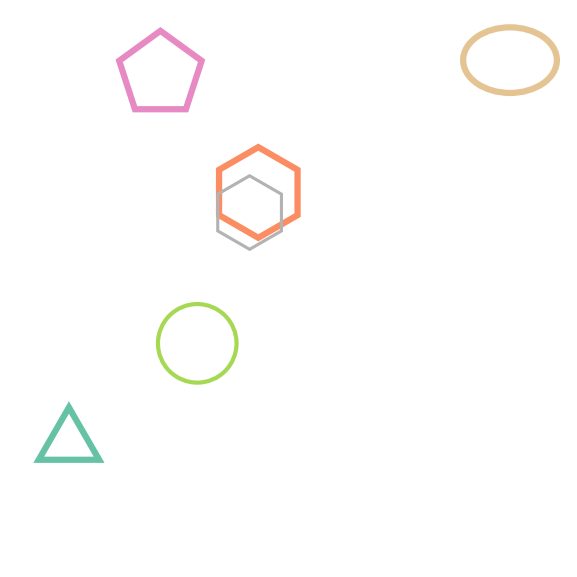[{"shape": "triangle", "thickness": 3, "radius": 0.3, "center": [0.119, 0.233]}, {"shape": "hexagon", "thickness": 3, "radius": 0.39, "center": [0.447, 0.666]}, {"shape": "pentagon", "thickness": 3, "radius": 0.38, "center": [0.278, 0.871]}, {"shape": "circle", "thickness": 2, "radius": 0.34, "center": [0.342, 0.405]}, {"shape": "oval", "thickness": 3, "radius": 0.41, "center": [0.883, 0.895]}, {"shape": "hexagon", "thickness": 1.5, "radius": 0.32, "center": [0.432, 0.631]}]